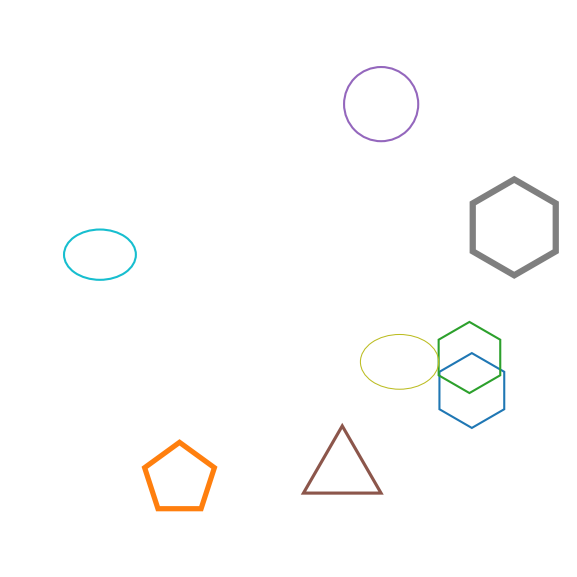[{"shape": "hexagon", "thickness": 1, "radius": 0.32, "center": [0.817, 0.323]}, {"shape": "pentagon", "thickness": 2.5, "radius": 0.32, "center": [0.311, 0.17]}, {"shape": "hexagon", "thickness": 1, "radius": 0.31, "center": [0.813, 0.38]}, {"shape": "circle", "thickness": 1, "radius": 0.32, "center": [0.66, 0.819]}, {"shape": "triangle", "thickness": 1.5, "radius": 0.39, "center": [0.593, 0.184]}, {"shape": "hexagon", "thickness": 3, "radius": 0.41, "center": [0.89, 0.605]}, {"shape": "oval", "thickness": 0.5, "radius": 0.34, "center": [0.692, 0.373]}, {"shape": "oval", "thickness": 1, "radius": 0.31, "center": [0.173, 0.558]}]